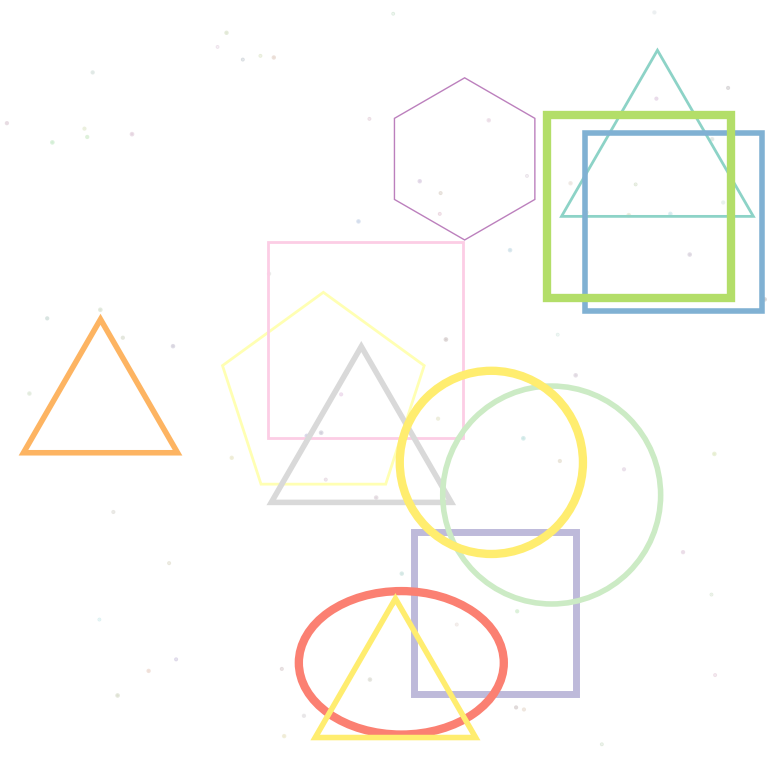[{"shape": "triangle", "thickness": 1, "radius": 0.72, "center": [0.854, 0.791]}, {"shape": "pentagon", "thickness": 1, "radius": 0.69, "center": [0.42, 0.483]}, {"shape": "square", "thickness": 2.5, "radius": 0.53, "center": [0.642, 0.204]}, {"shape": "oval", "thickness": 3, "radius": 0.67, "center": [0.521, 0.139]}, {"shape": "square", "thickness": 2, "radius": 0.57, "center": [0.875, 0.712]}, {"shape": "triangle", "thickness": 2, "radius": 0.58, "center": [0.131, 0.47]}, {"shape": "square", "thickness": 3, "radius": 0.6, "center": [0.83, 0.732]}, {"shape": "square", "thickness": 1, "radius": 0.63, "center": [0.474, 0.559]}, {"shape": "triangle", "thickness": 2, "radius": 0.67, "center": [0.469, 0.415]}, {"shape": "hexagon", "thickness": 0.5, "radius": 0.53, "center": [0.603, 0.794]}, {"shape": "circle", "thickness": 2, "radius": 0.71, "center": [0.716, 0.357]}, {"shape": "circle", "thickness": 3, "radius": 0.59, "center": [0.638, 0.399]}, {"shape": "triangle", "thickness": 2, "radius": 0.6, "center": [0.514, 0.102]}]